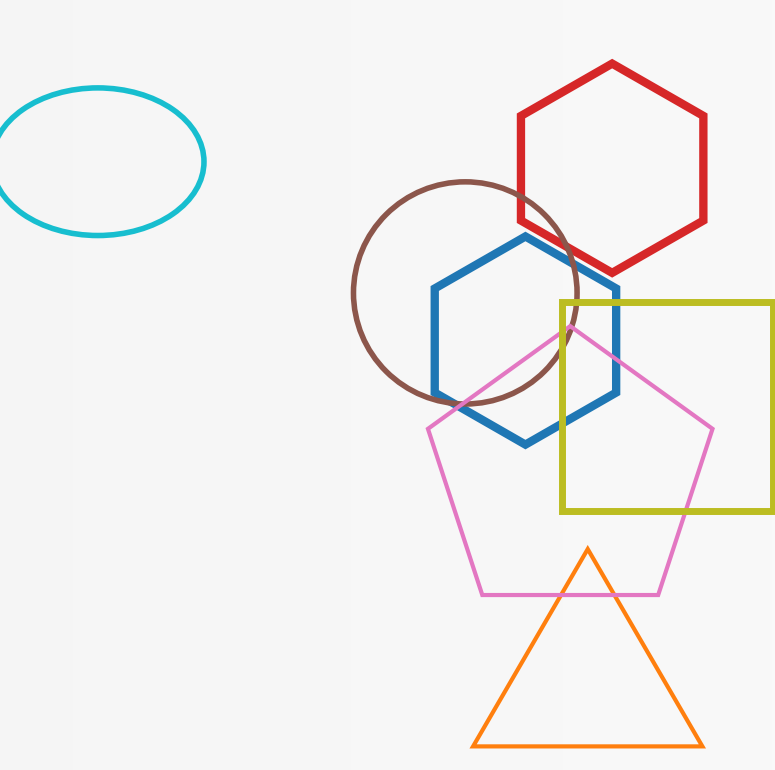[{"shape": "hexagon", "thickness": 3, "radius": 0.68, "center": [0.678, 0.558]}, {"shape": "triangle", "thickness": 1.5, "radius": 0.85, "center": [0.758, 0.116]}, {"shape": "hexagon", "thickness": 3, "radius": 0.68, "center": [0.79, 0.782]}, {"shape": "circle", "thickness": 2, "radius": 0.72, "center": [0.6, 0.62]}, {"shape": "pentagon", "thickness": 1.5, "radius": 0.97, "center": [0.736, 0.383]}, {"shape": "square", "thickness": 2.5, "radius": 0.68, "center": [0.861, 0.472]}, {"shape": "oval", "thickness": 2, "radius": 0.68, "center": [0.126, 0.79]}]